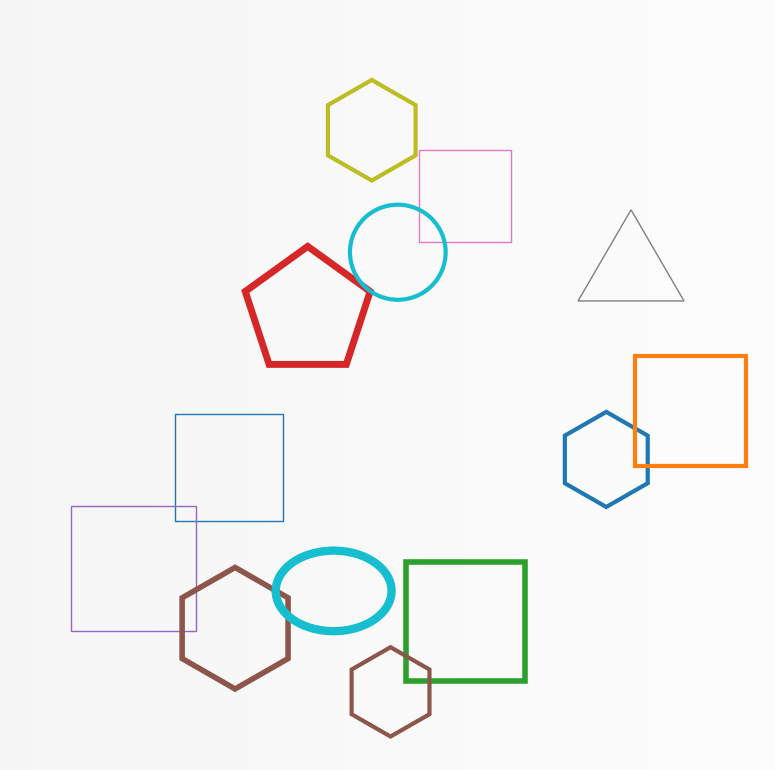[{"shape": "square", "thickness": 0.5, "radius": 0.35, "center": [0.296, 0.393]}, {"shape": "hexagon", "thickness": 1.5, "radius": 0.31, "center": [0.782, 0.403]}, {"shape": "square", "thickness": 1.5, "radius": 0.36, "center": [0.891, 0.466]}, {"shape": "square", "thickness": 2, "radius": 0.38, "center": [0.601, 0.193]}, {"shape": "pentagon", "thickness": 2.5, "radius": 0.42, "center": [0.397, 0.595]}, {"shape": "square", "thickness": 0.5, "radius": 0.41, "center": [0.172, 0.262]}, {"shape": "hexagon", "thickness": 2, "radius": 0.39, "center": [0.303, 0.184]}, {"shape": "hexagon", "thickness": 1.5, "radius": 0.29, "center": [0.504, 0.101]}, {"shape": "square", "thickness": 0.5, "radius": 0.3, "center": [0.6, 0.745]}, {"shape": "triangle", "thickness": 0.5, "radius": 0.39, "center": [0.814, 0.649]}, {"shape": "hexagon", "thickness": 1.5, "radius": 0.33, "center": [0.48, 0.831]}, {"shape": "oval", "thickness": 3, "radius": 0.37, "center": [0.431, 0.233]}, {"shape": "circle", "thickness": 1.5, "radius": 0.31, "center": [0.513, 0.672]}]